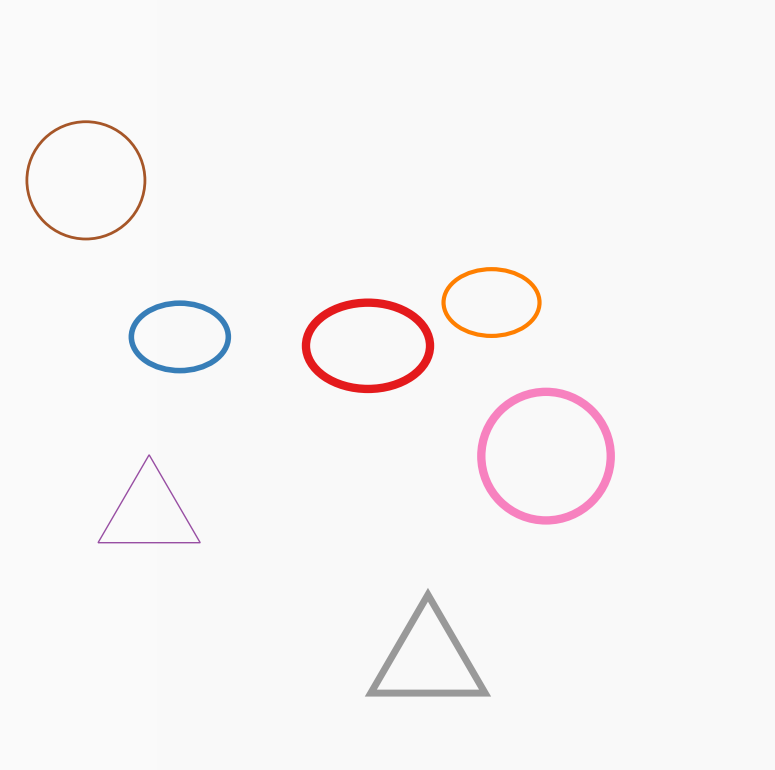[{"shape": "oval", "thickness": 3, "radius": 0.4, "center": [0.475, 0.551]}, {"shape": "oval", "thickness": 2, "radius": 0.31, "center": [0.232, 0.562]}, {"shape": "triangle", "thickness": 0.5, "radius": 0.38, "center": [0.192, 0.333]}, {"shape": "oval", "thickness": 1.5, "radius": 0.31, "center": [0.634, 0.607]}, {"shape": "circle", "thickness": 1, "radius": 0.38, "center": [0.111, 0.766]}, {"shape": "circle", "thickness": 3, "radius": 0.42, "center": [0.705, 0.408]}, {"shape": "triangle", "thickness": 2.5, "radius": 0.43, "center": [0.552, 0.142]}]